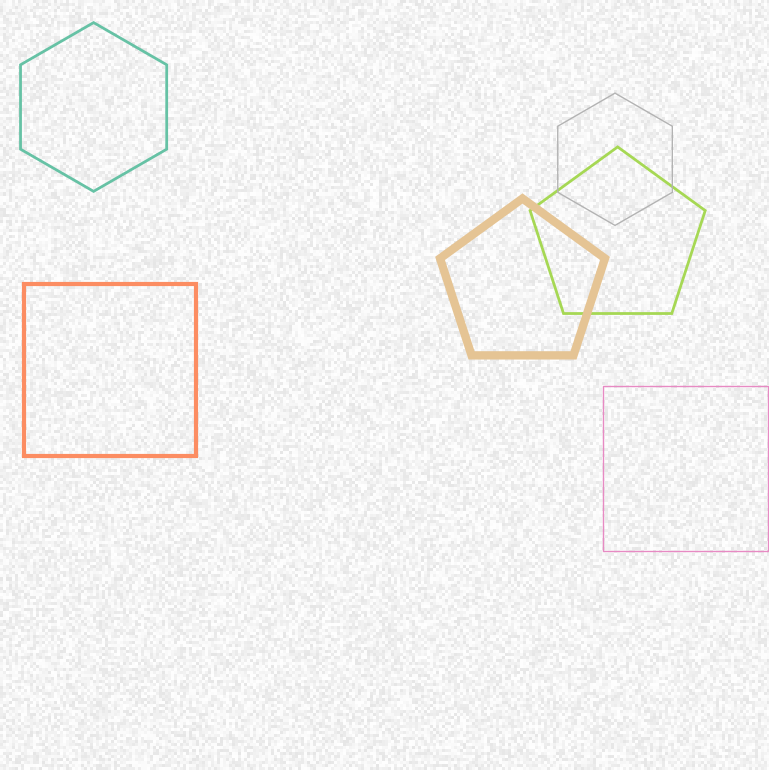[{"shape": "hexagon", "thickness": 1, "radius": 0.55, "center": [0.122, 0.861]}, {"shape": "square", "thickness": 1.5, "radius": 0.56, "center": [0.143, 0.52]}, {"shape": "square", "thickness": 0.5, "radius": 0.53, "center": [0.89, 0.392]}, {"shape": "pentagon", "thickness": 1, "radius": 0.6, "center": [0.802, 0.69]}, {"shape": "pentagon", "thickness": 3, "radius": 0.56, "center": [0.679, 0.63]}, {"shape": "hexagon", "thickness": 0.5, "radius": 0.43, "center": [0.799, 0.793]}]